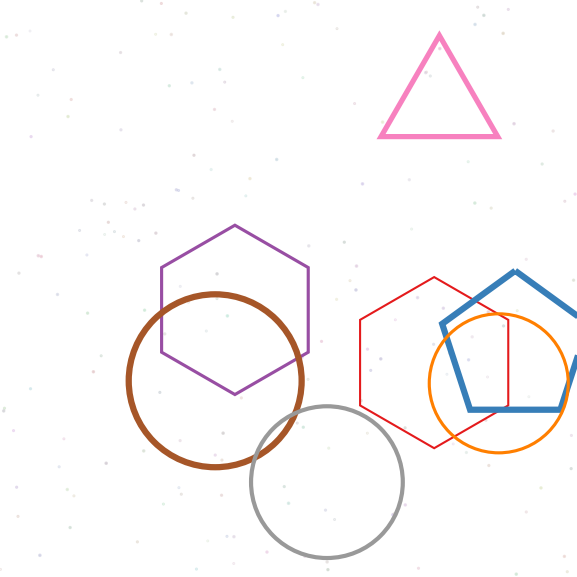[{"shape": "hexagon", "thickness": 1, "radius": 0.74, "center": [0.752, 0.371]}, {"shape": "pentagon", "thickness": 3, "radius": 0.66, "center": [0.892, 0.397]}, {"shape": "hexagon", "thickness": 1.5, "radius": 0.73, "center": [0.407, 0.463]}, {"shape": "circle", "thickness": 1.5, "radius": 0.6, "center": [0.864, 0.335]}, {"shape": "circle", "thickness": 3, "radius": 0.75, "center": [0.373, 0.34]}, {"shape": "triangle", "thickness": 2.5, "radius": 0.58, "center": [0.761, 0.821]}, {"shape": "circle", "thickness": 2, "radius": 0.66, "center": [0.566, 0.164]}]